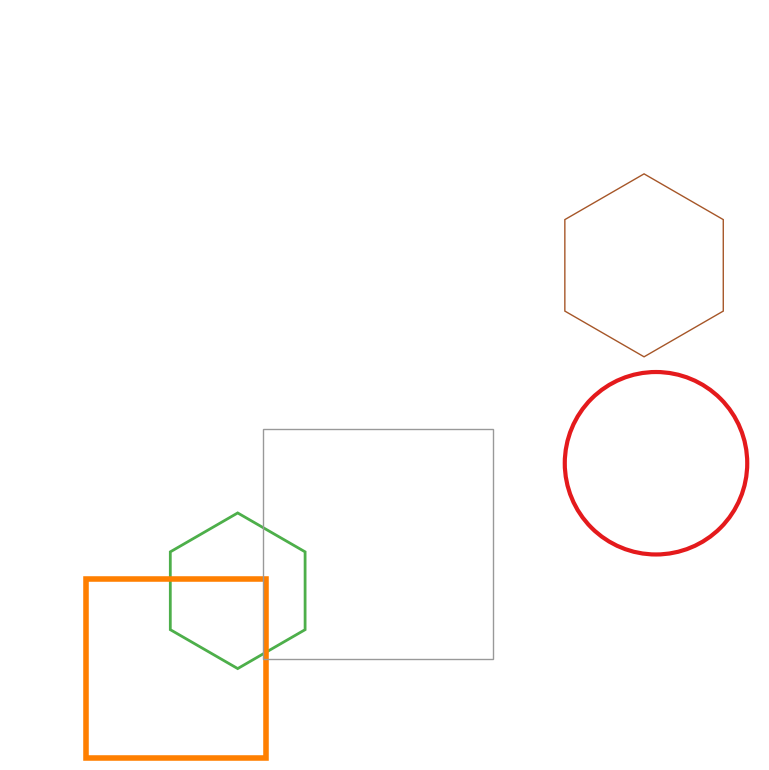[{"shape": "circle", "thickness": 1.5, "radius": 0.59, "center": [0.852, 0.398]}, {"shape": "hexagon", "thickness": 1, "radius": 0.51, "center": [0.309, 0.233]}, {"shape": "square", "thickness": 2, "radius": 0.58, "center": [0.229, 0.132]}, {"shape": "hexagon", "thickness": 0.5, "radius": 0.59, "center": [0.836, 0.655]}, {"shape": "square", "thickness": 0.5, "radius": 0.75, "center": [0.491, 0.294]}]